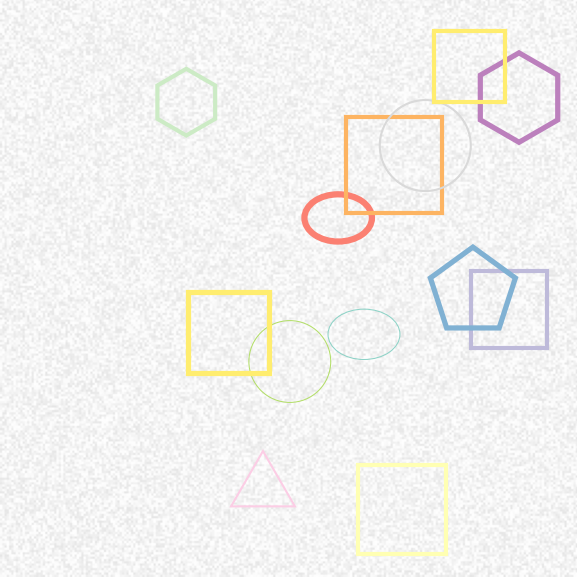[{"shape": "oval", "thickness": 0.5, "radius": 0.31, "center": [0.63, 0.42]}, {"shape": "square", "thickness": 2, "radius": 0.38, "center": [0.696, 0.117]}, {"shape": "square", "thickness": 2, "radius": 0.33, "center": [0.881, 0.463]}, {"shape": "oval", "thickness": 3, "radius": 0.29, "center": [0.586, 0.622]}, {"shape": "pentagon", "thickness": 2.5, "radius": 0.39, "center": [0.819, 0.494]}, {"shape": "square", "thickness": 2, "radius": 0.42, "center": [0.682, 0.713]}, {"shape": "circle", "thickness": 0.5, "radius": 0.35, "center": [0.502, 0.373]}, {"shape": "triangle", "thickness": 1, "radius": 0.32, "center": [0.455, 0.154]}, {"shape": "circle", "thickness": 1, "radius": 0.39, "center": [0.736, 0.747]}, {"shape": "hexagon", "thickness": 2.5, "radius": 0.39, "center": [0.899, 0.83]}, {"shape": "hexagon", "thickness": 2, "radius": 0.29, "center": [0.323, 0.822]}, {"shape": "square", "thickness": 2.5, "radius": 0.35, "center": [0.396, 0.423]}, {"shape": "square", "thickness": 2, "radius": 0.31, "center": [0.813, 0.884]}]